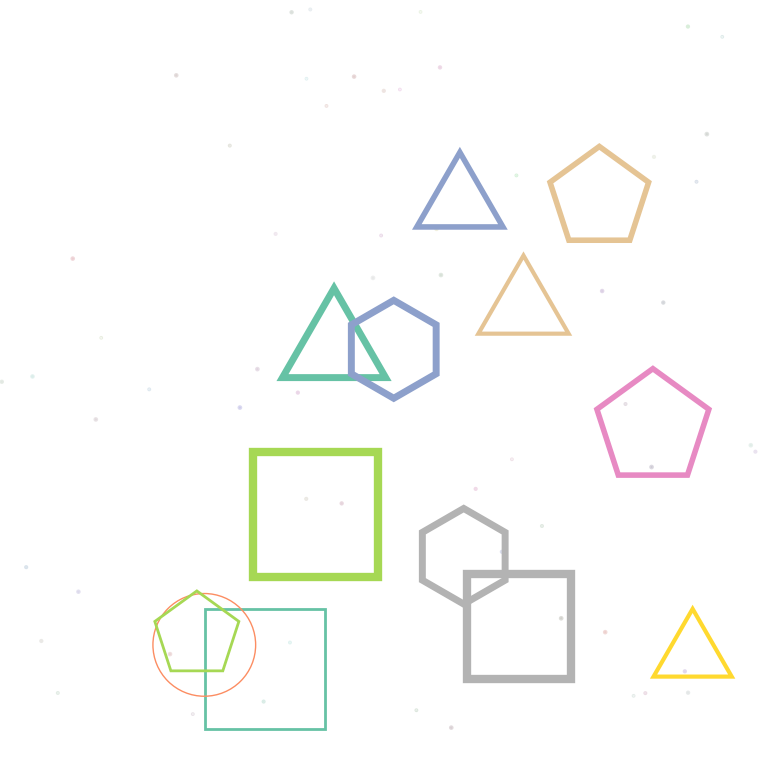[{"shape": "square", "thickness": 1, "radius": 0.39, "center": [0.344, 0.131]}, {"shape": "triangle", "thickness": 2.5, "radius": 0.39, "center": [0.434, 0.548]}, {"shape": "circle", "thickness": 0.5, "radius": 0.33, "center": [0.265, 0.162]}, {"shape": "hexagon", "thickness": 2.5, "radius": 0.32, "center": [0.511, 0.546]}, {"shape": "triangle", "thickness": 2, "radius": 0.32, "center": [0.597, 0.738]}, {"shape": "pentagon", "thickness": 2, "radius": 0.38, "center": [0.848, 0.445]}, {"shape": "pentagon", "thickness": 1, "radius": 0.29, "center": [0.256, 0.175]}, {"shape": "square", "thickness": 3, "radius": 0.41, "center": [0.41, 0.332]}, {"shape": "triangle", "thickness": 1.5, "radius": 0.29, "center": [0.9, 0.151]}, {"shape": "pentagon", "thickness": 2, "radius": 0.34, "center": [0.778, 0.742]}, {"shape": "triangle", "thickness": 1.5, "radius": 0.34, "center": [0.68, 0.6]}, {"shape": "square", "thickness": 3, "radius": 0.34, "center": [0.674, 0.186]}, {"shape": "hexagon", "thickness": 2.5, "radius": 0.31, "center": [0.602, 0.278]}]